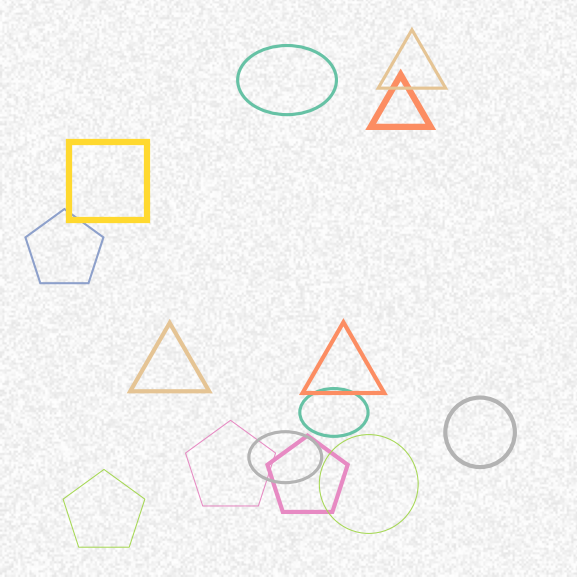[{"shape": "oval", "thickness": 1.5, "radius": 0.43, "center": [0.497, 0.86]}, {"shape": "oval", "thickness": 1.5, "radius": 0.3, "center": [0.578, 0.285]}, {"shape": "triangle", "thickness": 2, "radius": 0.41, "center": [0.595, 0.359]}, {"shape": "triangle", "thickness": 3, "radius": 0.3, "center": [0.694, 0.81]}, {"shape": "pentagon", "thickness": 1, "radius": 0.36, "center": [0.112, 0.566]}, {"shape": "pentagon", "thickness": 0.5, "radius": 0.41, "center": [0.399, 0.189]}, {"shape": "pentagon", "thickness": 2, "radius": 0.37, "center": [0.533, 0.172]}, {"shape": "pentagon", "thickness": 0.5, "radius": 0.37, "center": [0.18, 0.112]}, {"shape": "circle", "thickness": 0.5, "radius": 0.43, "center": [0.639, 0.161]}, {"shape": "square", "thickness": 3, "radius": 0.34, "center": [0.186, 0.686]}, {"shape": "triangle", "thickness": 2, "radius": 0.39, "center": [0.294, 0.361]}, {"shape": "triangle", "thickness": 1.5, "radius": 0.34, "center": [0.713, 0.88]}, {"shape": "oval", "thickness": 1.5, "radius": 0.32, "center": [0.494, 0.207]}, {"shape": "circle", "thickness": 2, "radius": 0.3, "center": [0.831, 0.251]}]